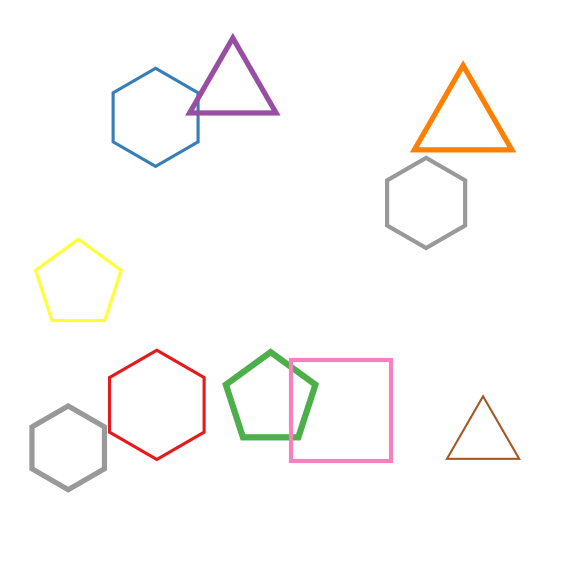[{"shape": "hexagon", "thickness": 1.5, "radius": 0.47, "center": [0.272, 0.298]}, {"shape": "hexagon", "thickness": 1.5, "radius": 0.42, "center": [0.269, 0.796]}, {"shape": "pentagon", "thickness": 3, "radius": 0.41, "center": [0.469, 0.308]}, {"shape": "triangle", "thickness": 2.5, "radius": 0.43, "center": [0.403, 0.847]}, {"shape": "triangle", "thickness": 2.5, "radius": 0.49, "center": [0.802, 0.788]}, {"shape": "pentagon", "thickness": 1.5, "radius": 0.39, "center": [0.136, 0.507]}, {"shape": "triangle", "thickness": 1, "radius": 0.36, "center": [0.836, 0.241]}, {"shape": "square", "thickness": 2, "radius": 0.44, "center": [0.591, 0.288]}, {"shape": "hexagon", "thickness": 2.5, "radius": 0.36, "center": [0.118, 0.224]}, {"shape": "hexagon", "thickness": 2, "radius": 0.39, "center": [0.738, 0.648]}]